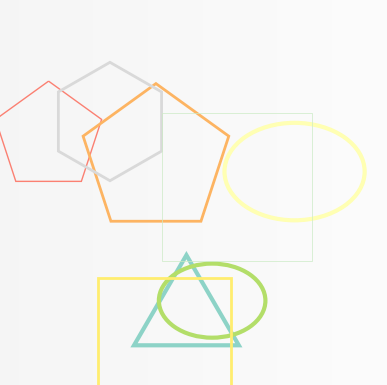[{"shape": "triangle", "thickness": 3, "radius": 0.78, "center": [0.481, 0.181]}, {"shape": "oval", "thickness": 3, "radius": 0.9, "center": [0.76, 0.554]}, {"shape": "pentagon", "thickness": 1, "radius": 0.72, "center": [0.125, 0.645]}, {"shape": "pentagon", "thickness": 2, "radius": 0.99, "center": [0.402, 0.585]}, {"shape": "oval", "thickness": 3, "radius": 0.69, "center": [0.547, 0.219]}, {"shape": "hexagon", "thickness": 2, "radius": 0.77, "center": [0.284, 0.684]}, {"shape": "square", "thickness": 0.5, "radius": 0.96, "center": [0.612, 0.513]}, {"shape": "square", "thickness": 2, "radius": 0.86, "center": [0.424, 0.106]}]